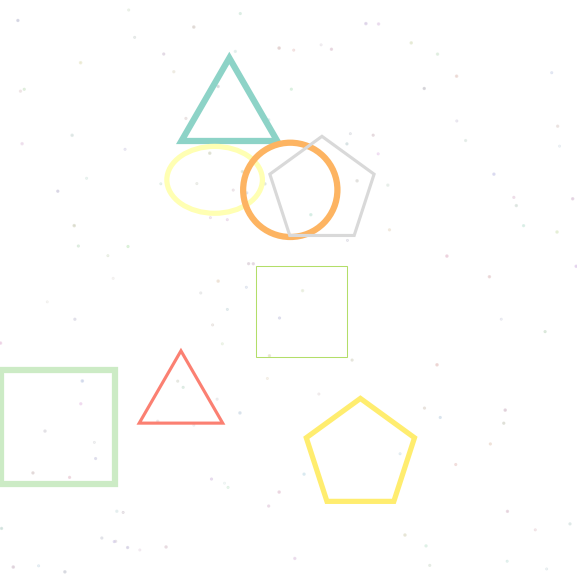[{"shape": "triangle", "thickness": 3, "radius": 0.48, "center": [0.397, 0.803]}, {"shape": "oval", "thickness": 2.5, "radius": 0.41, "center": [0.372, 0.688]}, {"shape": "triangle", "thickness": 1.5, "radius": 0.42, "center": [0.313, 0.308]}, {"shape": "circle", "thickness": 3, "radius": 0.41, "center": [0.503, 0.67]}, {"shape": "square", "thickness": 0.5, "radius": 0.39, "center": [0.522, 0.46]}, {"shape": "pentagon", "thickness": 1.5, "radius": 0.47, "center": [0.558, 0.668]}, {"shape": "square", "thickness": 3, "radius": 0.49, "center": [0.1, 0.26]}, {"shape": "pentagon", "thickness": 2.5, "radius": 0.49, "center": [0.624, 0.211]}]